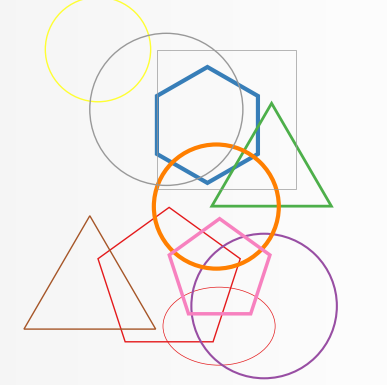[{"shape": "pentagon", "thickness": 1, "radius": 0.96, "center": [0.436, 0.268]}, {"shape": "oval", "thickness": 0.5, "radius": 0.72, "center": [0.565, 0.153]}, {"shape": "hexagon", "thickness": 3, "radius": 0.75, "center": [0.535, 0.675]}, {"shape": "triangle", "thickness": 2, "radius": 0.89, "center": [0.701, 0.554]}, {"shape": "circle", "thickness": 1.5, "radius": 0.94, "center": [0.682, 0.205]}, {"shape": "circle", "thickness": 3, "radius": 0.81, "center": [0.558, 0.463]}, {"shape": "circle", "thickness": 1, "radius": 0.68, "center": [0.253, 0.872]}, {"shape": "triangle", "thickness": 1, "radius": 0.98, "center": [0.232, 0.243]}, {"shape": "pentagon", "thickness": 2.5, "radius": 0.68, "center": [0.567, 0.295]}, {"shape": "square", "thickness": 0.5, "radius": 0.9, "center": [0.585, 0.689]}, {"shape": "circle", "thickness": 1, "radius": 0.99, "center": [0.429, 0.716]}]